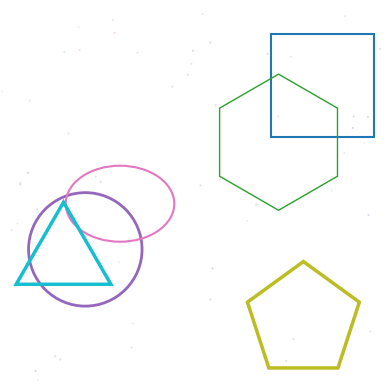[{"shape": "square", "thickness": 1.5, "radius": 0.67, "center": [0.837, 0.778]}, {"shape": "hexagon", "thickness": 1, "radius": 0.88, "center": [0.723, 0.631]}, {"shape": "circle", "thickness": 2, "radius": 0.74, "center": [0.222, 0.352]}, {"shape": "oval", "thickness": 1.5, "radius": 0.71, "center": [0.312, 0.471]}, {"shape": "pentagon", "thickness": 2.5, "radius": 0.76, "center": [0.788, 0.168]}, {"shape": "triangle", "thickness": 2.5, "radius": 0.71, "center": [0.165, 0.333]}]